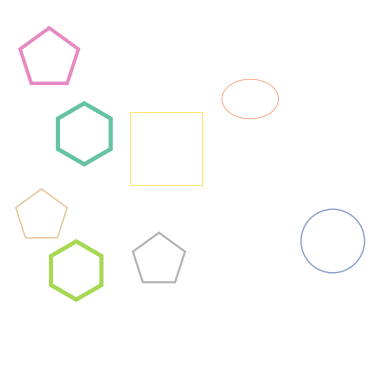[{"shape": "hexagon", "thickness": 3, "radius": 0.4, "center": [0.219, 0.652]}, {"shape": "oval", "thickness": 0.5, "radius": 0.37, "center": [0.65, 0.743]}, {"shape": "circle", "thickness": 1, "radius": 0.41, "center": [0.864, 0.374]}, {"shape": "pentagon", "thickness": 2.5, "radius": 0.4, "center": [0.128, 0.848]}, {"shape": "hexagon", "thickness": 3, "radius": 0.38, "center": [0.198, 0.297]}, {"shape": "square", "thickness": 0.5, "radius": 0.47, "center": [0.431, 0.613]}, {"shape": "pentagon", "thickness": 1, "radius": 0.35, "center": [0.108, 0.439]}, {"shape": "pentagon", "thickness": 1.5, "radius": 0.36, "center": [0.413, 0.324]}]